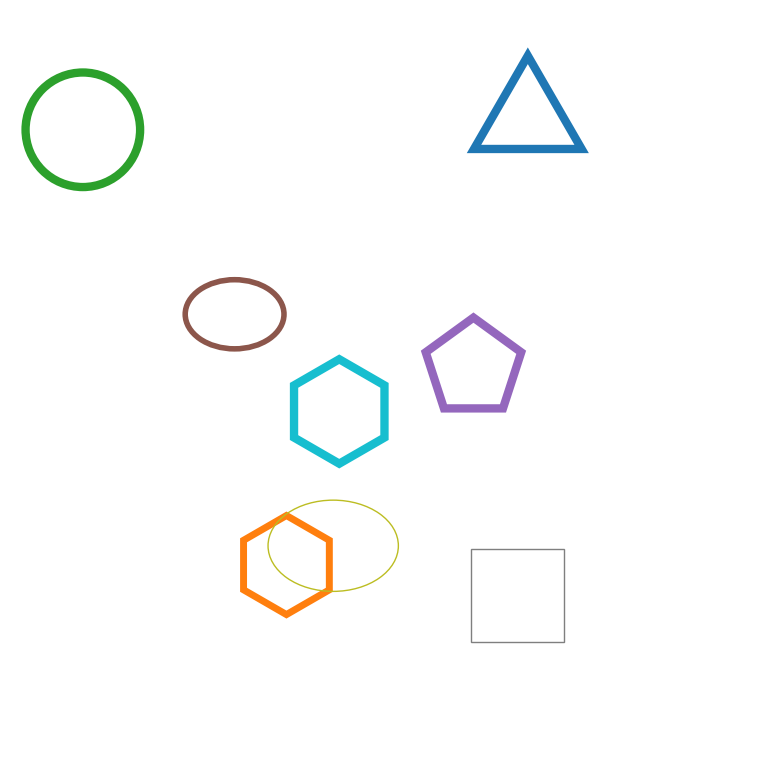[{"shape": "triangle", "thickness": 3, "radius": 0.4, "center": [0.685, 0.847]}, {"shape": "hexagon", "thickness": 2.5, "radius": 0.32, "center": [0.372, 0.266]}, {"shape": "circle", "thickness": 3, "radius": 0.37, "center": [0.108, 0.831]}, {"shape": "pentagon", "thickness": 3, "radius": 0.33, "center": [0.615, 0.522]}, {"shape": "oval", "thickness": 2, "radius": 0.32, "center": [0.305, 0.592]}, {"shape": "square", "thickness": 0.5, "radius": 0.3, "center": [0.672, 0.227]}, {"shape": "oval", "thickness": 0.5, "radius": 0.42, "center": [0.433, 0.291]}, {"shape": "hexagon", "thickness": 3, "radius": 0.34, "center": [0.441, 0.466]}]